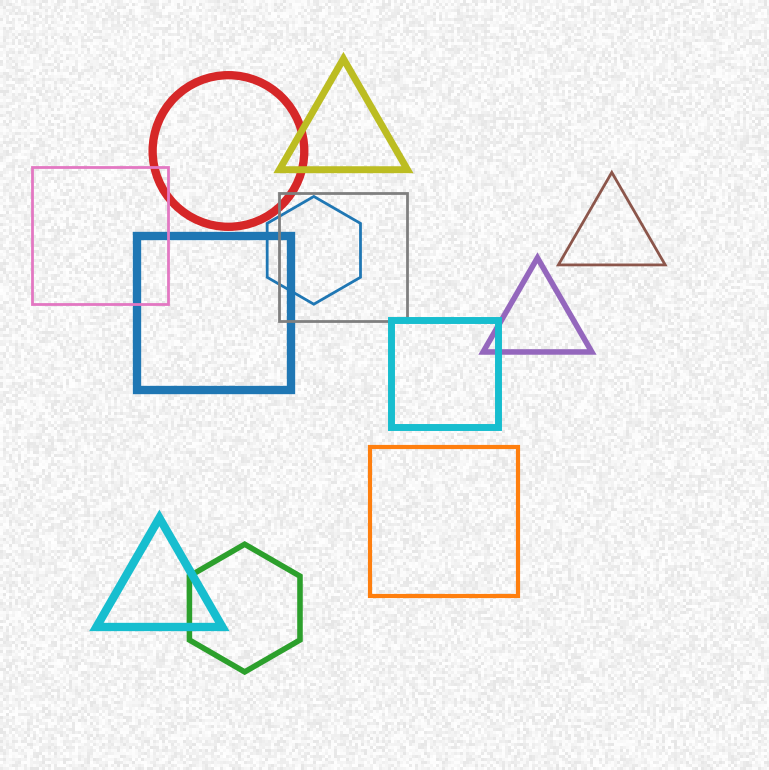[{"shape": "hexagon", "thickness": 1, "radius": 0.35, "center": [0.408, 0.675]}, {"shape": "square", "thickness": 3, "radius": 0.5, "center": [0.278, 0.594]}, {"shape": "square", "thickness": 1.5, "radius": 0.48, "center": [0.576, 0.323]}, {"shape": "hexagon", "thickness": 2, "radius": 0.41, "center": [0.318, 0.21]}, {"shape": "circle", "thickness": 3, "radius": 0.49, "center": [0.297, 0.804]}, {"shape": "triangle", "thickness": 2, "radius": 0.41, "center": [0.698, 0.584]}, {"shape": "triangle", "thickness": 1, "radius": 0.4, "center": [0.795, 0.696]}, {"shape": "square", "thickness": 1, "radius": 0.44, "center": [0.13, 0.694]}, {"shape": "square", "thickness": 1, "radius": 0.42, "center": [0.446, 0.666]}, {"shape": "triangle", "thickness": 2.5, "radius": 0.48, "center": [0.446, 0.828]}, {"shape": "square", "thickness": 2.5, "radius": 0.35, "center": [0.578, 0.515]}, {"shape": "triangle", "thickness": 3, "radius": 0.47, "center": [0.207, 0.233]}]